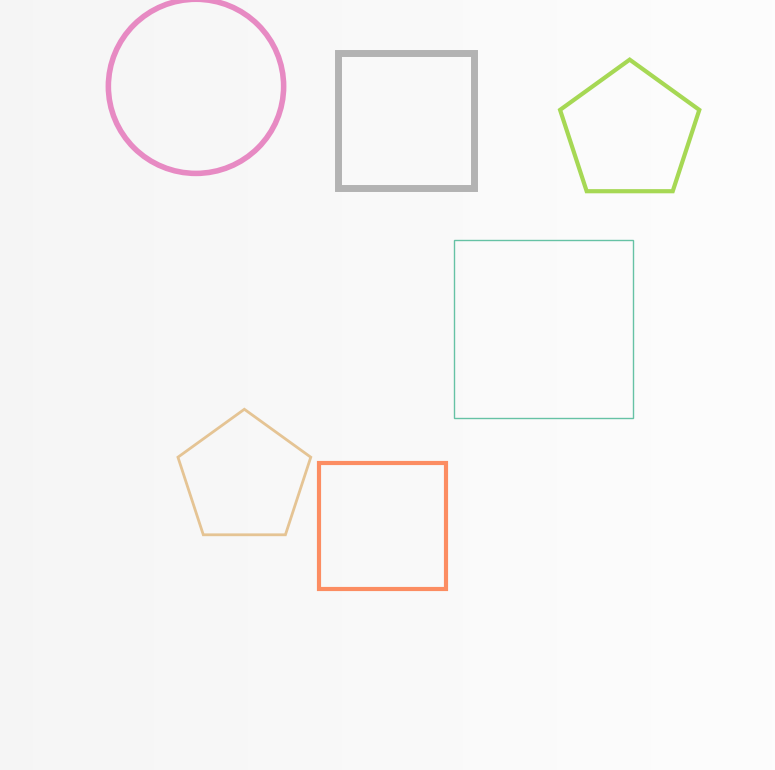[{"shape": "square", "thickness": 0.5, "radius": 0.58, "center": [0.701, 0.573]}, {"shape": "square", "thickness": 1.5, "radius": 0.41, "center": [0.494, 0.317]}, {"shape": "circle", "thickness": 2, "radius": 0.57, "center": [0.253, 0.888]}, {"shape": "pentagon", "thickness": 1.5, "radius": 0.47, "center": [0.813, 0.828]}, {"shape": "pentagon", "thickness": 1, "radius": 0.45, "center": [0.315, 0.378]}, {"shape": "square", "thickness": 2.5, "radius": 0.44, "center": [0.524, 0.844]}]